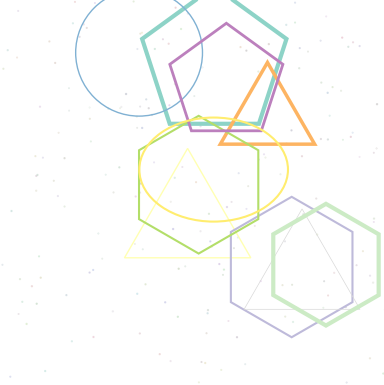[{"shape": "pentagon", "thickness": 3, "radius": 0.99, "center": [0.557, 0.838]}, {"shape": "triangle", "thickness": 1, "radius": 0.95, "center": [0.487, 0.425]}, {"shape": "hexagon", "thickness": 1.5, "radius": 0.91, "center": [0.758, 0.306]}, {"shape": "circle", "thickness": 1, "radius": 0.82, "center": [0.361, 0.863]}, {"shape": "triangle", "thickness": 2.5, "radius": 0.71, "center": [0.695, 0.696]}, {"shape": "hexagon", "thickness": 1.5, "radius": 0.89, "center": [0.516, 0.52]}, {"shape": "triangle", "thickness": 0.5, "radius": 0.87, "center": [0.785, 0.284]}, {"shape": "pentagon", "thickness": 2, "radius": 0.77, "center": [0.588, 0.785]}, {"shape": "hexagon", "thickness": 3, "radius": 0.79, "center": [0.847, 0.313]}, {"shape": "oval", "thickness": 1.5, "radius": 0.97, "center": [0.555, 0.56]}]